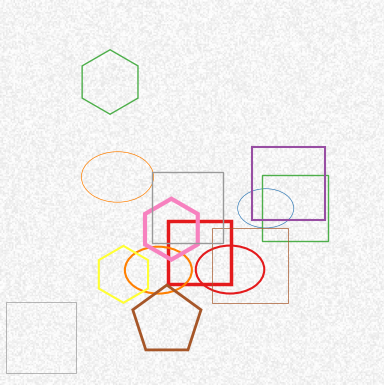[{"shape": "square", "thickness": 2.5, "radius": 0.4, "center": [0.518, 0.344]}, {"shape": "oval", "thickness": 1.5, "radius": 0.44, "center": [0.597, 0.3]}, {"shape": "oval", "thickness": 0.5, "radius": 0.36, "center": [0.69, 0.459]}, {"shape": "hexagon", "thickness": 1, "radius": 0.42, "center": [0.286, 0.787]}, {"shape": "square", "thickness": 1, "radius": 0.43, "center": [0.766, 0.459]}, {"shape": "square", "thickness": 1.5, "radius": 0.48, "center": [0.748, 0.523]}, {"shape": "oval", "thickness": 0.5, "radius": 0.47, "center": [0.305, 0.54]}, {"shape": "oval", "thickness": 1.5, "radius": 0.43, "center": [0.411, 0.298]}, {"shape": "hexagon", "thickness": 1.5, "radius": 0.37, "center": [0.321, 0.287]}, {"shape": "square", "thickness": 0.5, "radius": 0.49, "center": [0.649, 0.311]}, {"shape": "pentagon", "thickness": 2, "radius": 0.47, "center": [0.433, 0.167]}, {"shape": "hexagon", "thickness": 3, "radius": 0.4, "center": [0.445, 0.405]}, {"shape": "square", "thickness": 0.5, "radius": 0.46, "center": [0.106, 0.124]}, {"shape": "square", "thickness": 1, "radius": 0.46, "center": [0.487, 0.461]}]